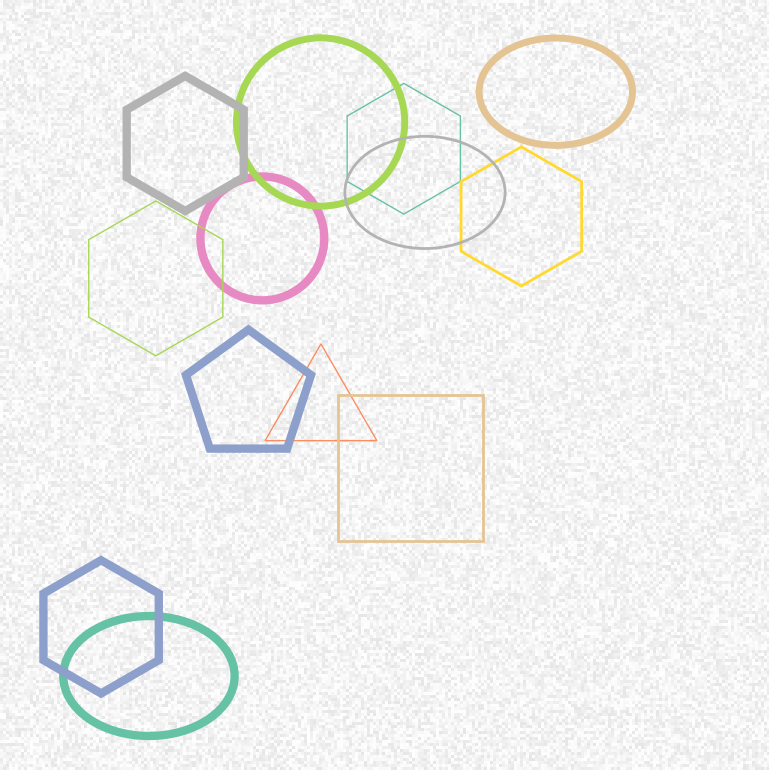[{"shape": "hexagon", "thickness": 0.5, "radius": 0.42, "center": [0.524, 0.807]}, {"shape": "oval", "thickness": 3, "radius": 0.56, "center": [0.193, 0.122]}, {"shape": "triangle", "thickness": 0.5, "radius": 0.42, "center": [0.417, 0.47]}, {"shape": "pentagon", "thickness": 3, "radius": 0.43, "center": [0.323, 0.486]}, {"shape": "hexagon", "thickness": 3, "radius": 0.43, "center": [0.131, 0.186]}, {"shape": "circle", "thickness": 3, "radius": 0.4, "center": [0.341, 0.69]}, {"shape": "circle", "thickness": 2.5, "radius": 0.55, "center": [0.416, 0.842]}, {"shape": "hexagon", "thickness": 0.5, "radius": 0.5, "center": [0.202, 0.638]}, {"shape": "hexagon", "thickness": 1, "radius": 0.45, "center": [0.677, 0.719]}, {"shape": "square", "thickness": 1, "radius": 0.47, "center": [0.533, 0.392]}, {"shape": "oval", "thickness": 2.5, "radius": 0.5, "center": [0.722, 0.881]}, {"shape": "oval", "thickness": 1, "radius": 0.52, "center": [0.552, 0.75]}, {"shape": "hexagon", "thickness": 3, "radius": 0.44, "center": [0.241, 0.814]}]